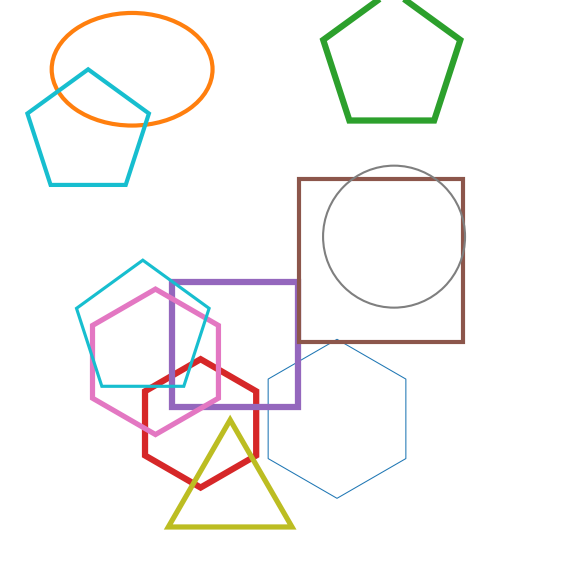[{"shape": "hexagon", "thickness": 0.5, "radius": 0.69, "center": [0.584, 0.274]}, {"shape": "oval", "thickness": 2, "radius": 0.7, "center": [0.229, 0.879]}, {"shape": "pentagon", "thickness": 3, "radius": 0.62, "center": [0.678, 0.891]}, {"shape": "hexagon", "thickness": 3, "radius": 0.56, "center": [0.347, 0.266]}, {"shape": "square", "thickness": 3, "radius": 0.54, "center": [0.407, 0.402]}, {"shape": "square", "thickness": 2, "radius": 0.71, "center": [0.66, 0.549]}, {"shape": "hexagon", "thickness": 2.5, "radius": 0.63, "center": [0.269, 0.373]}, {"shape": "circle", "thickness": 1, "radius": 0.61, "center": [0.682, 0.589]}, {"shape": "triangle", "thickness": 2.5, "radius": 0.62, "center": [0.399, 0.148]}, {"shape": "pentagon", "thickness": 2, "radius": 0.55, "center": [0.153, 0.768]}, {"shape": "pentagon", "thickness": 1.5, "radius": 0.6, "center": [0.247, 0.428]}]